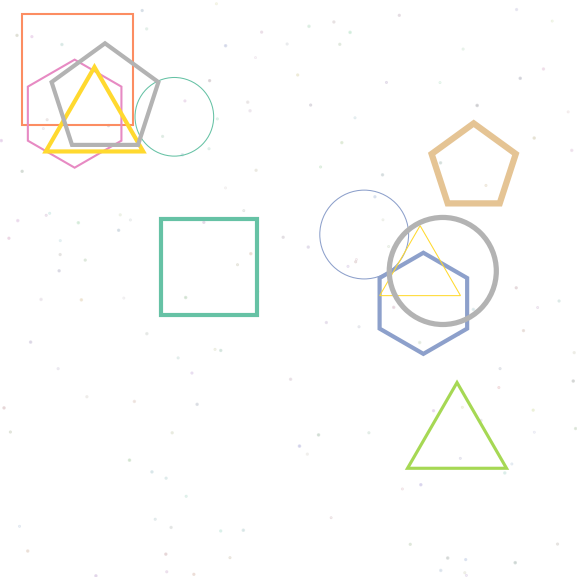[{"shape": "circle", "thickness": 0.5, "radius": 0.34, "center": [0.302, 0.797]}, {"shape": "square", "thickness": 2, "radius": 0.42, "center": [0.362, 0.537]}, {"shape": "square", "thickness": 1, "radius": 0.48, "center": [0.134, 0.878]}, {"shape": "circle", "thickness": 0.5, "radius": 0.38, "center": [0.631, 0.593]}, {"shape": "hexagon", "thickness": 2, "radius": 0.44, "center": [0.733, 0.474]}, {"shape": "hexagon", "thickness": 1, "radius": 0.47, "center": [0.129, 0.802]}, {"shape": "triangle", "thickness": 1.5, "radius": 0.49, "center": [0.791, 0.238]}, {"shape": "triangle", "thickness": 0.5, "radius": 0.4, "center": [0.727, 0.528]}, {"shape": "triangle", "thickness": 2, "radius": 0.49, "center": [0.164, 0.786]}, {"shape": "pentagon", "thickness": 3, "radius": 0.38, "center": [0.82, 0.709]}, {"shape": "pentagon", "thickness": 2, "radius": 0.49, "center": [0.182, 0.827]}, {"shape": "circle", "thickness": 2.5, "radius": 0.46, "center": [0.767, 0.53]}]